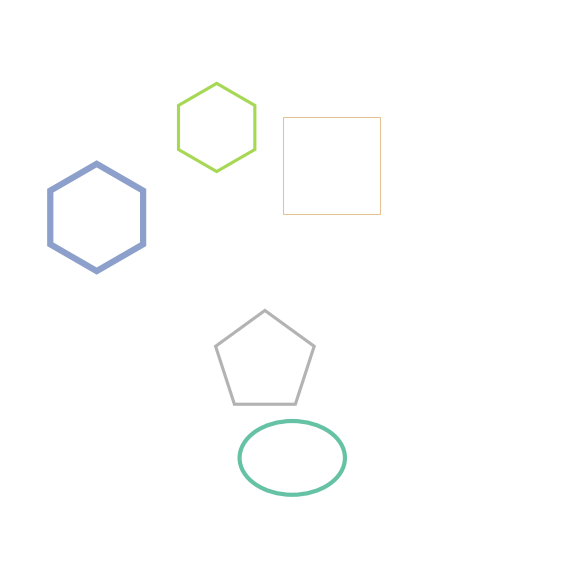[{"shape": "oval", "thickness": 2, "radius": 0.46, "center": [0.506, 0.206]}, {"shape": "hexagon", "thickness": 3, "radius": 0.46, "center": [0.167, 0.623]}, {"shape": "hexagon", "thickness": 1.5, "radius": 0.38, "center": [0.375, 0.778]}, {"shape": "square", "thickness": 0.5, "radius": 0.42, "center": [0.574, 0.712]}, {"shape": "pentagon", "thickness": 1.5, "radius": 0.45, "center": [0.459, 0.372]}]